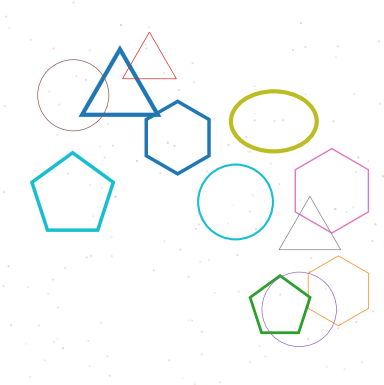[{"shape": "hexagon", "thickness": 2.5, "radius": 0.47, "center": [0.461, 0.643]}, {"shape": "triangle", "thickness": 3, "radius": 0.57, "center": [0.312, 0.759]}, {"shape": "hexagon", "thickness": 0.5, "radius": 0.45, "center": [0.879, 0.245]}, {"shape": "pentagon", "thickness": 2, "radius": 0.41, "center": [0.728, 0.202]}, {"shape": "triangle", "thickness": 0.5, "radius": 0.4, "center": [0.388, 0.836]}, {"shape": "circle", "thickness": 0.5, "radius": 0.48, "center": [0.777, 0.196]}, {"shape": "circle", "thickness": 0.5, "radius": 0.46, "center": [0.19, 0.752]}, {"shape": "hexagon", "thickness": 1, "radius": 0.55, "center": [0.862, 0.504]}, {"shape": "triangle", "thickness": 0.5, "radius": 0.46, "center": [0.805, 0.398]}, {"shape": "oval", "thickness": 3, "radius": 0.56, "center": [0.711, 0.685]}, {"shape": "pentagon", "thickness": 2.5, "radius": 0.56, "center": [0.189, 0.492]}, {"shape": "circle", "thickness": 1.5, "radius": 0.49, "center": [0.612, 0.475]}]